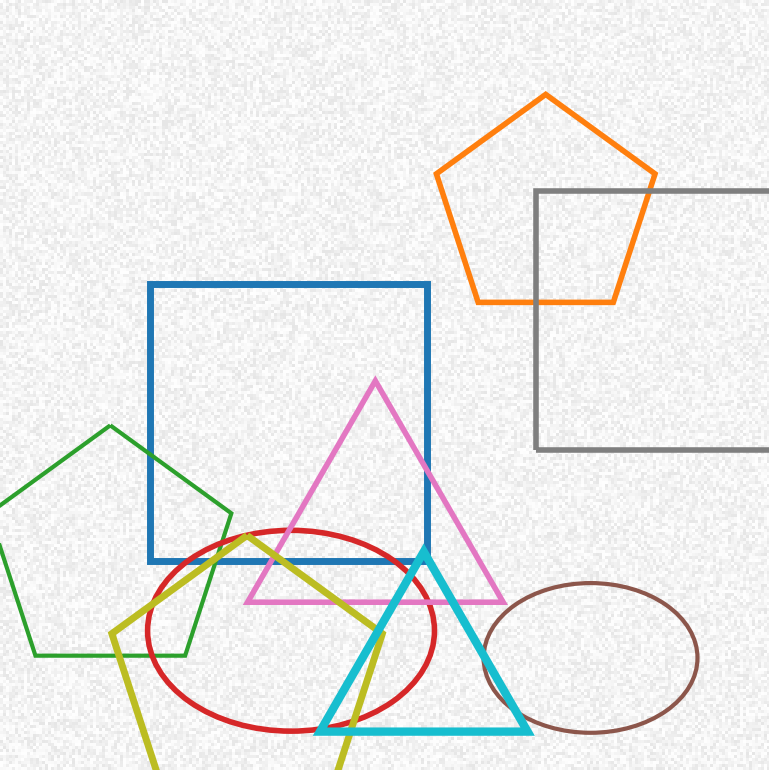[{"shape": "square", "thickness": 2.5, "radius": 0.9, "center": [0.375, 0.451]}, {"shape": "pentagon", "thickness": 2, "radius": 0.75, "center": [0.709, 0.728]}, {"shape": "pentagon", "thickness": 1.5, "radius": 0.83, "center": [0.143, 0.282]}, {"shape": "oval", "thickness": 2, "radius": 0.93, "center": [0.378, 0.181]}, {"shape": "oval", "thickness": 1.5, "radius": 0.69, "center": [0.767, 0.146]}, {"shape": "triangle", "thickness": 2, "radius": 0.96, "center": [0.487, 0.314]}, {"shape": "square", "thickness": 2, "radius": 0.84, "center": [0.864, 0.584]}, {"shape": "pentagon", "thickness": 2.5, "radius": 0.92, "center": [0.321, 0.12]}, {"shape": "triangle", "thickness": 3, "radius": 0.78, "center": [0.55, 0.128]}]